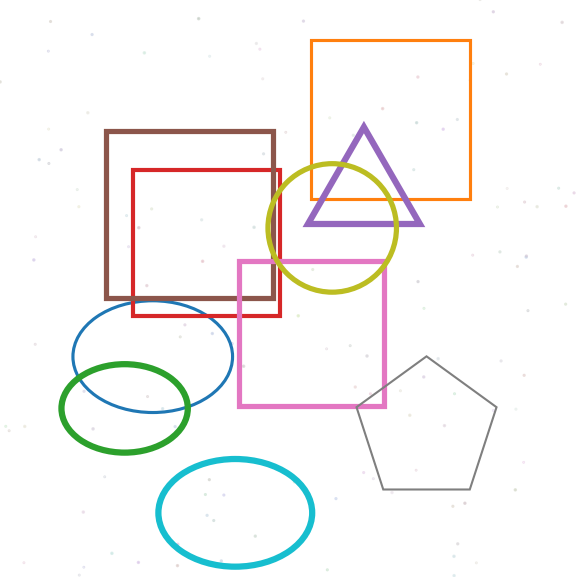[{"shape": "oval", "thickness": 1.5, "radius": 0.69, "center": [0.265, 0.382]}, {"shape": "square", "thickness": 1.5, "radius": 0.69, "center": [0.677, 0.792]}, {"shape": "oval", "thickness": 3, "radius": 0.55, "center": [0.216, 0.292]}, {"shape": "square", "thickness": 2, "radius": 0.63, "center": [0.358, 0.579]}, {"shape": "triangle", "thickness": 3, "radius": 0.56, "center": [0.63, 0.667]}, {"shape": "square", "thickness": 2.5, "radius": 0.72, "center": [0.328, 0.627]}, {"shape": "square", "thickness": 2.5, "radius": 0.63, "center": [0.539, 0.422]}, {"shape": "pentagon", "thickness": 1, "radius": 0.64, "center": [0.739, 0.255]}, {"shape": "circle", "thickness": 2.5, "radius": 0.56, "center": [0.575, 0.604]}, {"shape": "oval", "thickness": 3, "radius": 0.67, "center": [0.407, 0.111]}]